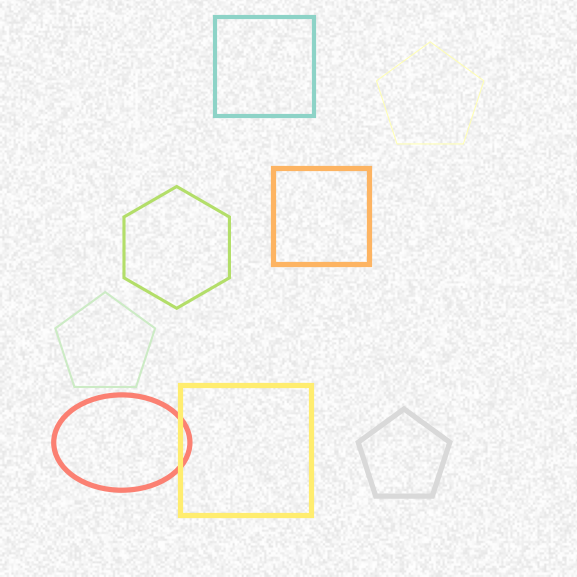[{"shape": "square", "thickness": 2, "radius": 0.43, "center": [0.458, 0.884]}, {"shape": "pentagon", "thickness": 0.5, "radius": 0.49, "center": [0.745, 0.829]}, {"shape": "oval", "thickness": 2.5, "radius": 0.59, "center": [0.211, 0.233]}, {"shape": "square", "thickness": 2.5, "radius": 0.42, "center": [0.556, 0.625]}, {"shape": "hexagon", "thickness": 1.5, "radius": 0.53, "center": [0.306, 0.571]}, {"shape": "pentagon", "thickness": 2.5, "radius": 0.42, "center": [0.7, 0.208]}, {"shape": "pentagon", "thickness": 1, "radius": 0.45, "center": [0.182, 0.403]}, {"shape": "square", "thickness": 2.5, "radius": 0.57, "center": [0.425, 0.22]}]